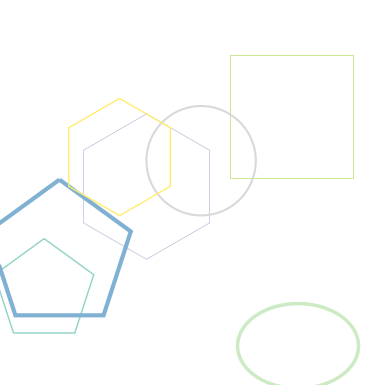[{"shape": "pentagon", "thickness": 1, "radius": 0.68, "center": [0.115, 0.245]}, {"shape": "hexagon", "thickness": 0.5, "radius": 0.94, "center": [0.381, 0.515]}, {"shape": "pentagon", "thickness": 3, "radius": 0.97, "center": [0.154, 0.339]}, {"shape": "square", "thickness": 0.5, "radius": 0.8, "center": [0.756, 0.698]}, {"shape": "circle", "thickness": 1.5, "radius": 0.71, "center": [0.522, 0.583]}, {"shape": "oval", "thickness": 2.5, "radius": 0.79, "center": [0.774, 0.101]}, {"shape": "hexagon", "thickness": 1, "radius": 0.76, "center": [0.31, 0.592]}]